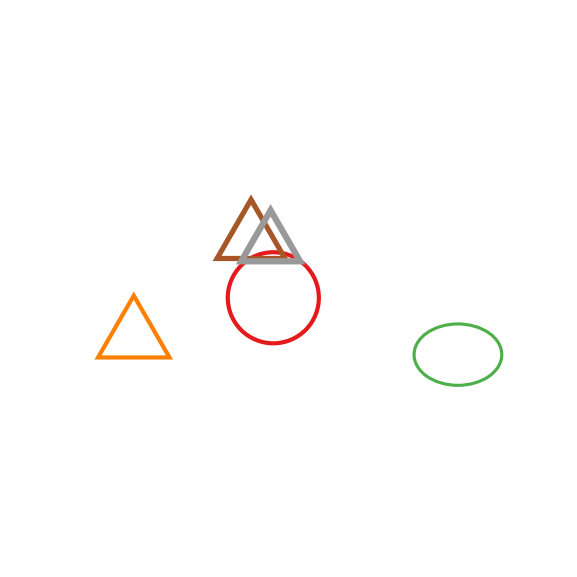[{"shape": "circle", "thickness": 2, "radius": 0.39, "center": [0.473, 0.484]}, {"shape": "oval", "thickness": 1.5, "radius": 0.38, "center": [0.793, 0.385]}, {"shape": "triangle", "thickness": 2, "radius": 0.36, "center": [0.232, 0.416]}, {"shape": "triangle", "thickness": 2.5, "radius": 0.34, "center": [0.435, 0.586]}, {"shape": "triangle", "thickness": 3, "radius": 0.29, "center": [0.469, 0.576]}]